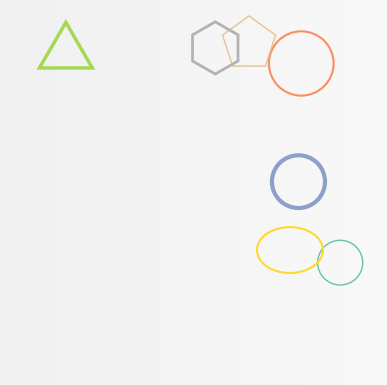[{"shape": "circle", "thickness": 1, "radius": 0.29, "center": [0.878, 0.318]}, {"shape": "circle", "thickness": 1.5, "radius": 0.42, "center": [0.777, 0.835]}, {"shape": "circle", "thickness": 3, "radius": 0.34, "center": [0.77, 0.528]}, {"shape": "triangle", "thickness": 2.5, "radius": 0.39, "center": [0.17, 0.863]}, {"shape": "oval", "thickness": 1.5, "radius": 0.43, "center": [0.748, 0.35]}, {"shape": "pentagon", "thickness": 1, "radius": 0.36, "center": [0.643, 0.887]}, {"shape": "hexagon", "thickness": 2, "radius": 0.34, "center": [0.556, 0.876]}]